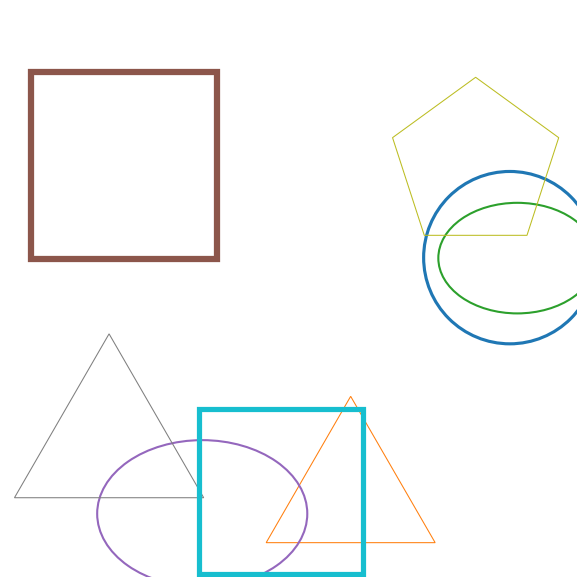[{"shape": "circle", "thickness": 1.5, "radius": 0.75, "center": [0.883, 0.553]}, {"shape": "triangle", "thickness": 0.5, "radius": 0.84, "center": [0.607, 0.144]}, {"shape": "oval", "thickness": 1, "radius": 0.68, "center": [0.896, 0.552]}, {"shape": "oval", "thickness": 1, "radius": 0.91, "center": [0.35, 0.11]}, {"shape": "square", "thickness": 3, "radius": 0.81, "center": [0.215, 0.712]}, {"shape": "triangle", "thickness": 0.5, "radius": 0.95, "center": [0.189, 0.232]}, {"shape": "pentagon", "thickness": 0.5, "radius": 0.76, "center": [0.824, 0.714]}, {"shape": "square", "thickness": 2.5, "radius": 0.71, "center": [0.487, 0.148]}]